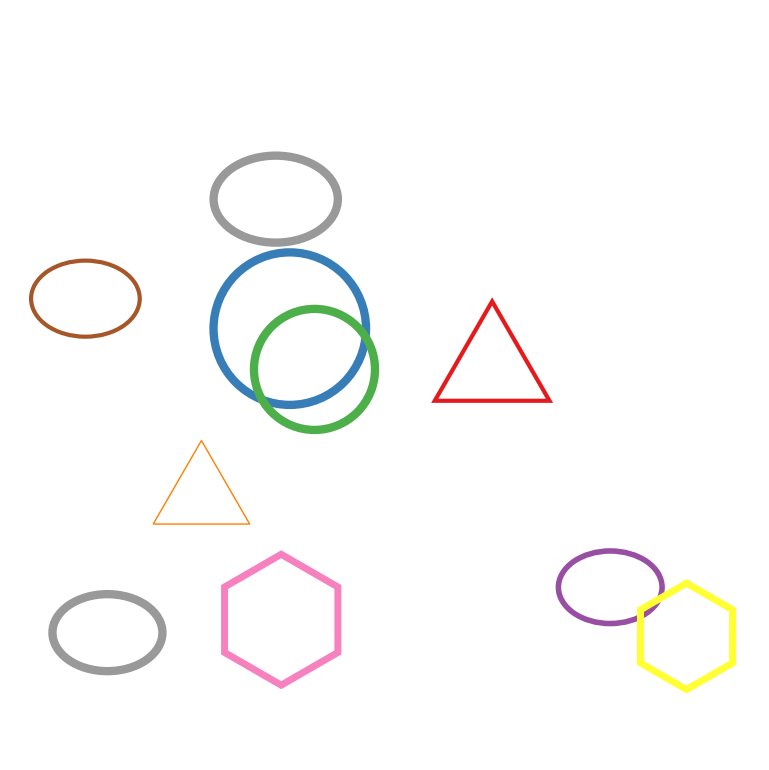[{"shape": "triangle", "thickness": 1.5, "radius": 0.43, "center": [0.639, 0.523]}, {"shape": "circle", "thickness": 3, "radius": 0.5, "center": [0.376, 0.573]}, {"shape": "circle", "thickness": 3, "radius": 0.39, "center": [0.408, 0.52]}, {"shape": "oval", "thickness": 2, "radius": 0.34, "center": [0.793, 0.237]}, {"shape": "triangle", "thickness": 0.5, "radius": 0.36, "center": [0.262, 0.356]}, {"shape": "hexagon", "thickness": 2.5, "radius": 0.35, "center": [0.892, 0.174]}, {"shape": "oval", "thickness": 1.5, "radius": 0.35, "center": [0.111, 0.612]}, {"shape": "hexagon", "thickness": 2.5, "radius": 0.42, "center": [0.365, 0.195]}, {"shape": "oval", "thickness": 3, "radius": 0.36, "center": [0.14, 0.178]}, {"shape": "oval", "thickness": 3, "radius": 0.4, "center": [0.358, 0.741]}]